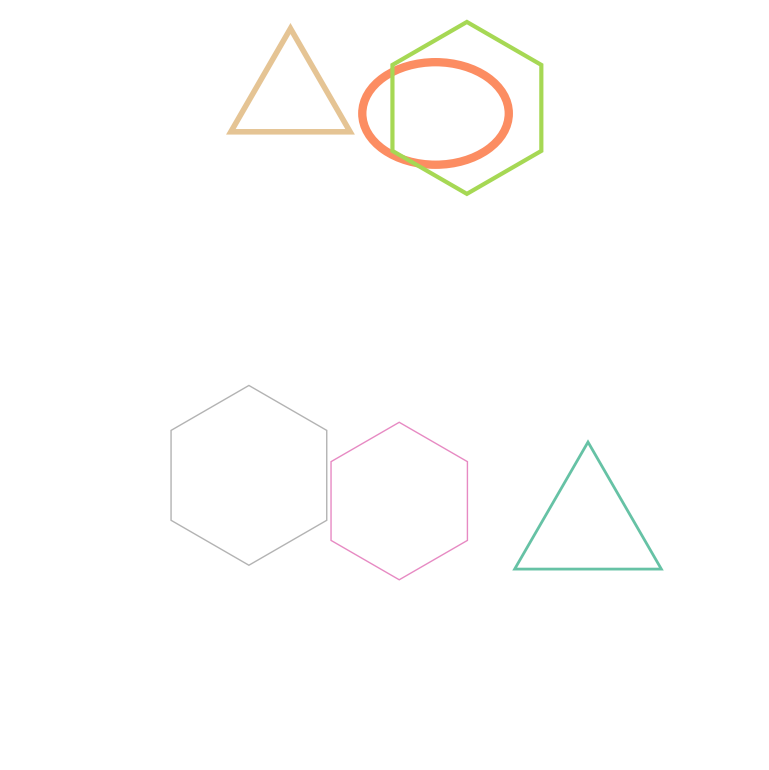[{"shape": "triangle", "thickness": 1, "radius": 0.55, "center": [0.764, 0.316]}, {"shape": "oval", "thickness": 3, "radius": 0.48, "center": [0.566, 0.853]}, {"shape": "hexagon", "thickness": 0.5, "radius": 0.51, "center": [0.518, 0.349]}, {"shape": "hexagon", "thickness": 1.5, "radius": 0.56, "center": [0.606, 0.86]}, {"shape": "triangle", "thickness": 2, "radius": 0.45, "center": [0.377, 0.874]}, {"shape": "hexagon", "thickness": 0.5, "radius": 0.58, "center": [0.323, 0.383]}]